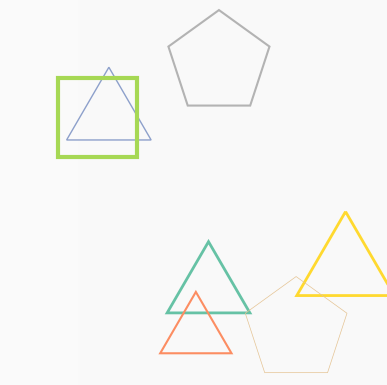[{"shape": "triangle", "thickness": 2, "radius": 0.62, "center": [0.538, 0.249]}, {"shape": "triangle", "thickness": 1.5, "radius": 0.53, "center": [0.505, 0.136]}, {"shape": "triangle", "thickness": 1, "radius": 0.63, "center": [0.281, 0.699]}, {"shape": "square", "thickness": 3, "radius": 0.51, "center": [0.251, 0.694]}, {"shape": "triangle", "thickness": 2, "radius": 0.73, "center": [0.892, 0.305]}, {"shape": "pentagon", "thickness": 0.5, "radius": 0.69, "center": [0.764, 0.144]}, {"shape": "pentagon", "thickness": 1.5, "radius": 0.69, "center": [0.565, 0.837]}]